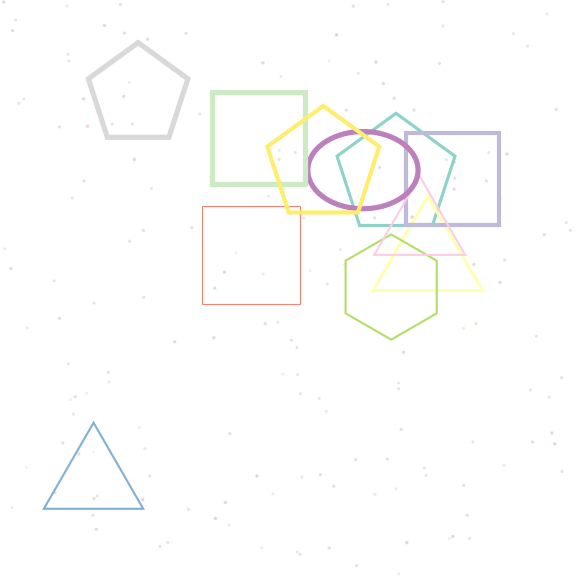[{"shape": "pentagon", "thickness": 1.5, "radius": 0.54, "center": [0.686, 0.696]}, {"shape": "triangle", "thickness": 1.5, "radius": 0.55, "center": [0.741, 0.551]}, {"shape": "square", "thickness": 2, "radius": 0.4, "center": [0.784, 0.689]}, {"shape": "square", "thickness": 0.5, "radius": 0.42, "center": [0.434, 0.557]}, {"shape": "triangle", "thickness": 1, "radius": 0.5, "center": [0.162, 0.168]}, {"shape": "hexagon", "thickness": 1, "radius": 0.46, "center": [0.677, 0.502]}, {"shape": "triangle", "thickness": 1, "radius": 0.45, "center": [0.727, 0.603]}, {"shape": "pentagon", "thickness": 2.5, "radius": 0.45, "center": [0.239, 0.835]}, {"shape": "oval", "thickness": 2.5, "radius": 0.48, "center": [0.628, 0.705]}, {"shape": "square", "thickness": 2.5, "radius": 0.4, "center": [0.448, 0.76]}, {"shape": "pentagon", "thickness": 2, "radius": 0.51, "center": [0.56, 0.714]}]